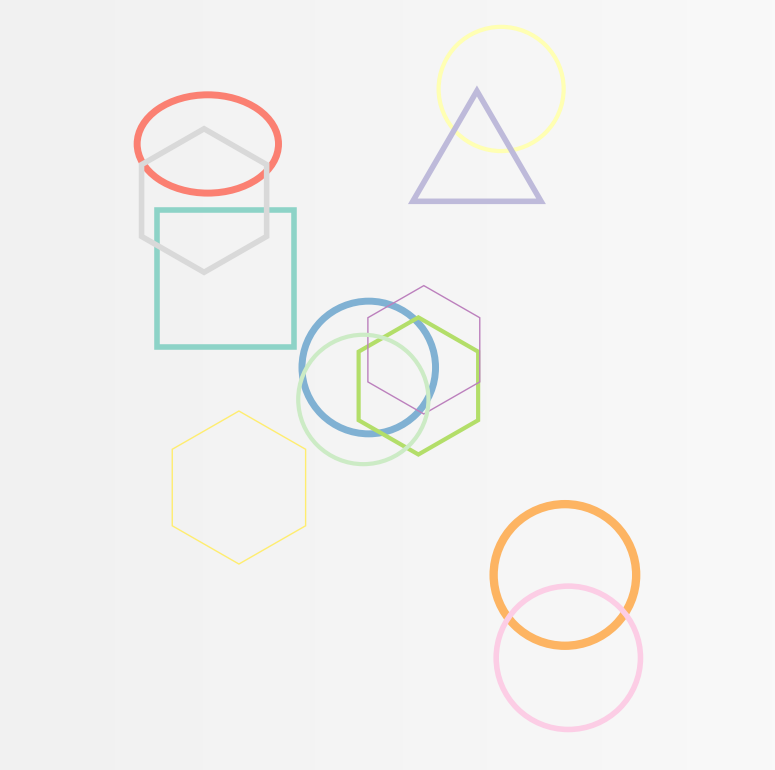[{"shape": "square", "thickness": 2, "radius": 0.44, "center": [0.291, 0.638]}, {"shape": "circle", "thickness": 1.5, "radius": 0.4, "center": [0.647, 0.884]}, {"shape": "triangle", "thickness": 2, "radius": 0.48, "center": [0.615, 0.786]}, {"shape": "oval", "thickness": 2.5, "radius": 0.46, "center": [0.268, 0.813]}, {"shape": "circle", "thickness": 2.5, "radius": 0.43, "center": [0.476, 0.523]}, {"shape": "circle", "thickness": 3, "radius": 0.46, "center": [0.729, 0.253]}, {"shape": "hexagon", "thickness": 1.5, "radius": 0.45, "center": [0.54, 0.499]}, {"shape": "circle", "thickness": 2, "radius": 0.47, "center": [0.733, 0.146]}, {"shape": "hexagon", "thickness": 2, "radius": 0.47, "center": [0.263, 0.74]}, {"shape": "hexagon", "thickness": 0.5, "radius": 0.42, "center": [0.547, 0.546]}, {"shape": "circle", "thickness": 1.5, "radius": 0.42, "center": [0.469, 0.481]}, {"shape": "hexagon", "thickness": 0.5, "radius": 0.5, "center": [0.308, 0.367]}]